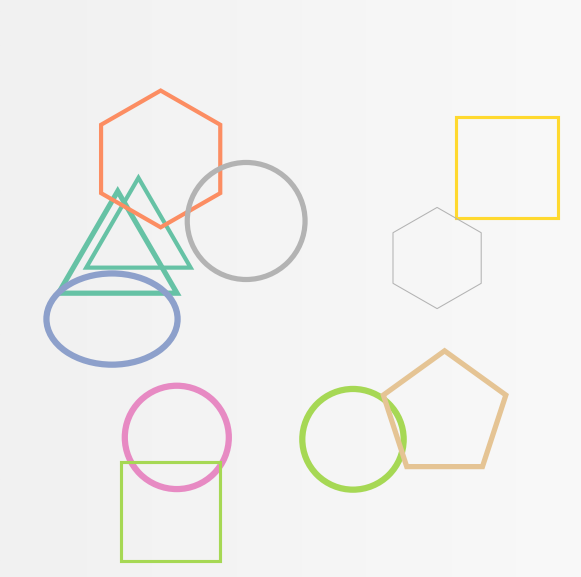[{"shape": "triangle", "thickness": 2.5, "radius": 0.59, "center": [0.203, 0.55]}, {"shape": "triangle", "thickness": 2, "radius": 0.52, "center": [0.238, 0.588]}, {"shape": "hexagon", "thickness": 2, "radius": 0.59, "center": [0.276, 0.724]}, {"shape": "oval", "thickness": 3, "radius": 0.56, "center": [0.193, 0.447]}, {"shape": "circle", "thickness": 3, "radius": 0.45, "center": [0.304, 0.242]}, {"shape": "square", "thickness": 1.5, "radius": 0.43, "center": [0.294, 0.114]}, {"shape": "circle", "thickness": 3, "radius": 0.44, "center": [0.607, 0.238]}, {"shape": "square", "thickness": 1.5, "radius": 0.44, "center": [0.872, 0.709]}, {"shape": "pentagon", "thickness": 2.5, "radius": 0.55, "center": [0.765, 0.281]}, {"shape": "hexagon", "thickness": 0.5, "radius": 0.44, "center": [0.752, 0.552]}, {"shape": "circle", "thickness": 2.5, "radius": 0.51, "center": [0.423, 0.616]}]